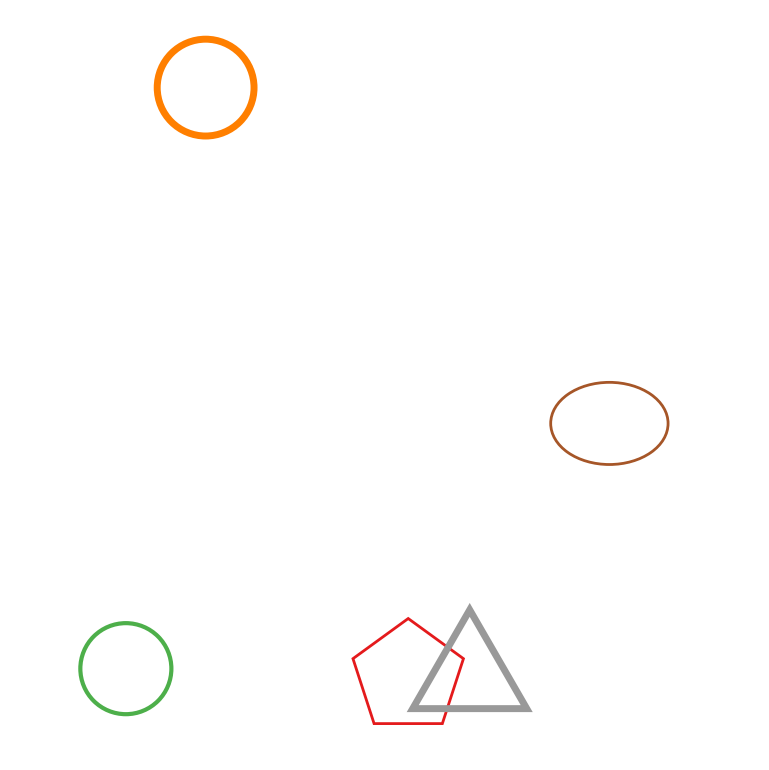[{"shape": "pentagon", "thickness": 1, "radius": 0.38, "center": [0.53, 0.121]}, {"shape": "circle", "thickness": 1.5, "radius": 0.3, "center": [0.163, 0.132]}, {"shape": "circle", "thickness": 2.5, "radius": 0.31, "center": [0.267, 0.886]}, {"shape": "oval", "thickness": 1, "radius": 0.38, "center": [0.791, 0.45]}, {"shape": "triangle", "thickness": 2.5, "radius": 0.43, "center": [0.61, 0.122]}]